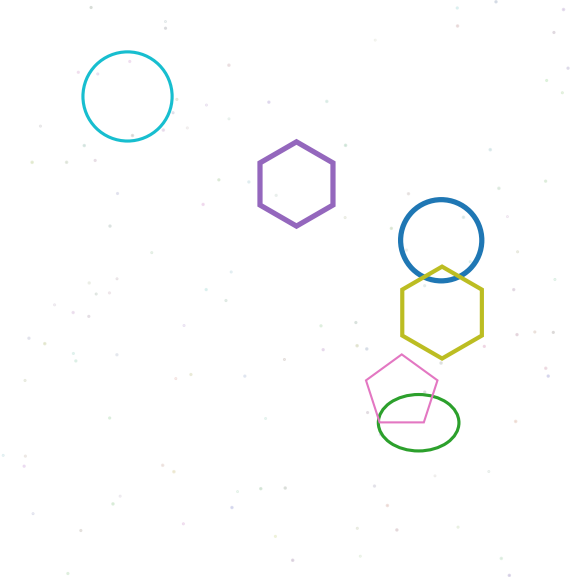[{"shape": "circle", "thickness": 2.5, "radius": 0.35, "center": [0.764, 0.583]}, {"shape": "oval", "thickness": 1.5, "radius": 0.35, "center": [0.725, 0.267]}, {"shape": "hexagon", "thickness": 2.5, "radius": 0.36, "center": [0.513, 0.681]}, {"shape": "pentagon", "thickness": 1, "radius": 0.33, "center": [0.696, 0.32]}, {"shape": "hexagon", "thickness": 2, "radius": 0.4, "center": [0.765, 0.458]}, {"shape": "circle", "thickness": 1.5, "radius": 0.39, "center": [0.221, 0.832]}]